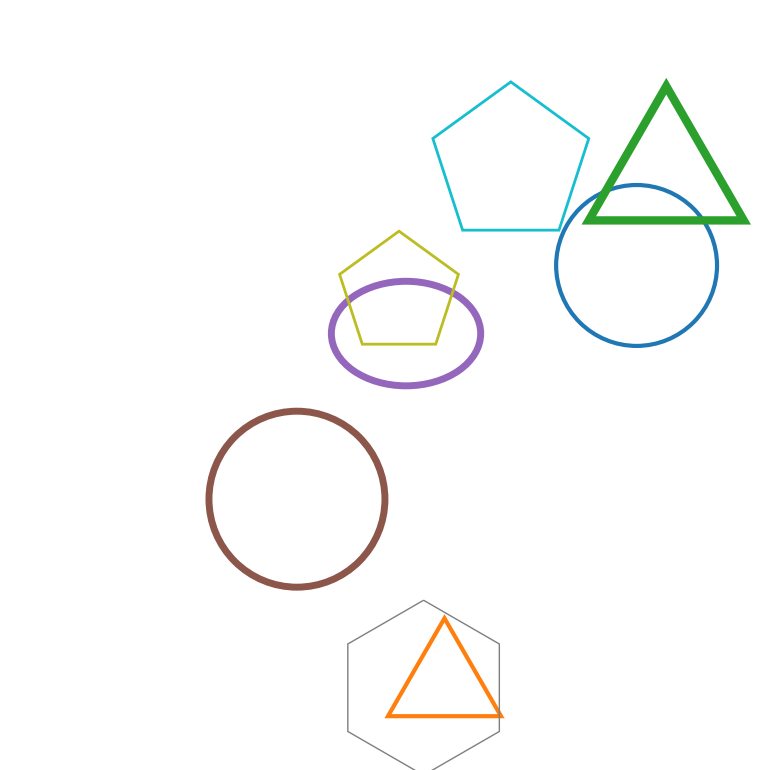[{"shape": "circle", "thickness": 1.5, "radius": 0.52, "center": [0.827, 0.655]}, {"shape": "triangle", "thickness": 1.5, "radius": 0.42, "center": [0.577, 0.112]}, {"shape": "triangle", "thickness": 3, "radius": 0.58, "center": [0.865, 0.772]}, {"shape": "oval", "thickness": 2.5, "radius": 0.48, "center": [0.527, 0.567]}, {"shape": "circle", "thickness": 2.5, "radius": 0.57, "center": [0.386, 0.352]}, {"shape": "hexagon", "thickness": 0.5, "radius": 0.57, "center": [0.55, 0.107]}, {"shape": "pentagon", "thickness": 1, "radius": 0.41, "center": [0.518, 0.619]}, {"shape": "pentagon", "thickness": 1, "radius": 0.53, "center": [0.663, 0.787]}]